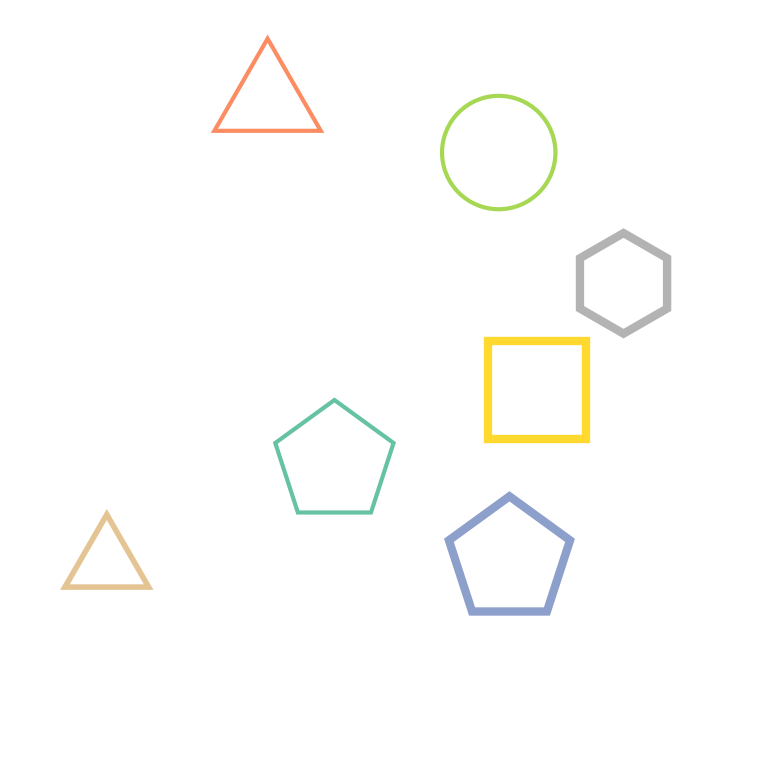[{"shape": "pentagon", "thickness": 1.5, "radius": 0.4, "center": [0.434, 0.4]}, {"shape": "triangle", "thickness": 1.5, "radius": 0.4, "center": [0.347, 0.87]}, {"shape": "pentagon", "thickness": 3, "radius": 0.41, "center": [0.662, 0.273]}, {"shape": "circle", "thickness": 1.5, "radius": 0.37, "center": [0.648, 0.802]}, {"shape": "square", "thickness": 3, "radius": 0.32, "center": [0.697, 0.494]}, {"shape": "triangle", "thickness": 2, "radius": 0.31, "center": [0.139, 0.269]}, {"shape": "hexagon", "thickness": 3, "radius": 0.33, "center": [0.81, 0.632]}]